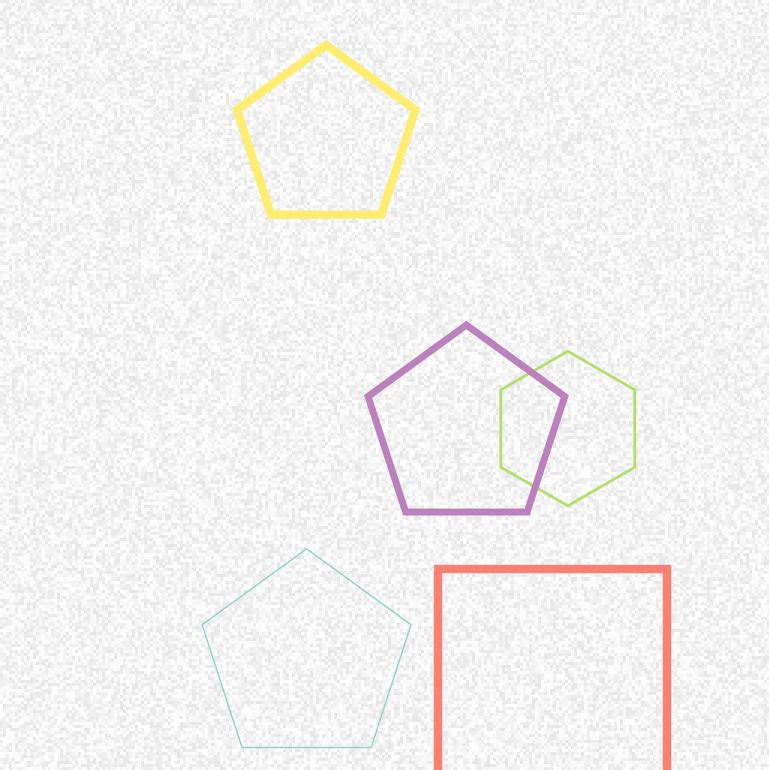[{"shape": "pentagon", "thickness": 0.5, "radius": 0.71, "center": [0.398, 0.145]}, {"shape": "square", "thickness": 3, "radius": 0.74, "center": [0.718, 0.113]}, {"shape": "hexagon", "thickness": 1, "radius": 0.5, "center": [0.737, 0.443]}, {"shape": "pentagon", "thickness": 2.5, "radius": 0.67, "center": [0.606, 0.444]}, {"shape": "pentagon", "thickness": 3, "radius": 0.61, "center": [0.424, 0.82]}]